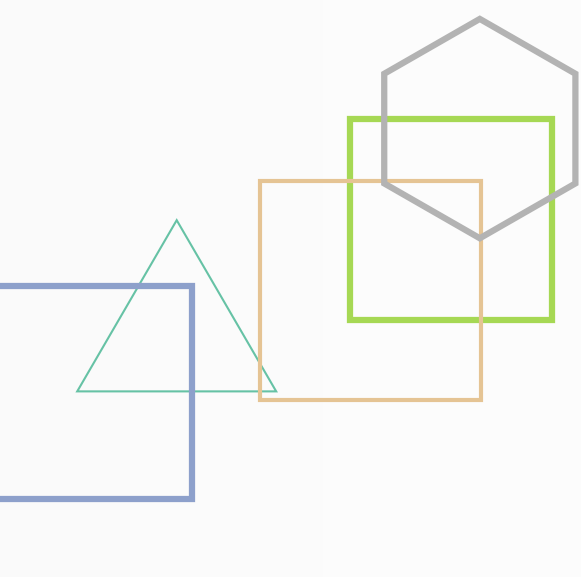[{"shape": "triangle", "thickness": 1, "radius": 0.99, "center": [0.304, 0.42]}, {"shape": "square", "thickness": 3, "radius": 0.92, "center": [0.146, 0.319]}, {"shape": "square", "thickness": 3, "radius": 0.87, "center": [0.776, 0.62]}, {"shape": "square", "thickness": 2, "radius": 0.95, "center": [0.637, 0.496]}, {"shape": "hexagon", "thickness": 3, "radius": 0.95, "center": [0.825, 0.776]}]